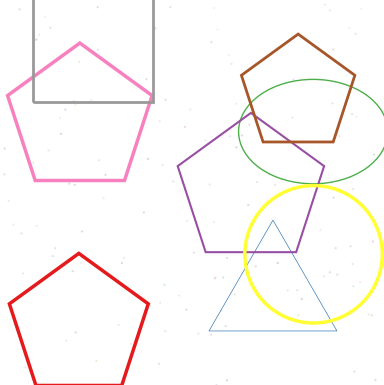[{"shape": "pentagon", "thickness": 2.5, "radius": 0.95, "center": [0.205, 0.152]}, {"shape": "triangle", "thickness": 0.5, "radius": 0.96, "center": [0.709, 0.236]}, {"shape": "oval", "thickness": 1, "radius": 0.97, "center": [0.813, 0.658]}, {"shape": "pentagon", "thickness": 1.5, "radius": 1.0, "center": [0.652, 0.507]}, {"shape": "circle", "thickness": 2.5, "radius": 0.89, "center": [0.814, 0.339]}, {"shape": "pentagon", "thickness": 2, "radius": 0.77, "center": [0.774, 0.757]}, {"shape": "pentagon", "thickness": 2.5, "radius": 0.99, "center": [0.207, 0.691]}, {"shape": "square", "thickness": 2, "radius": 0.78, "center": [0.242, 0.891]}]